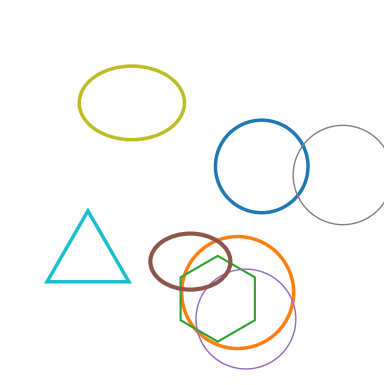[{"shape": "circle", "thickness": 2.5, "radius": 0.6, "center": [0.68, 0.568]}, {"shape": "circle", "thickness": 2.5, "radius": 0.73, "center": [0.617, 0.24]}, {"shape": "hexagon", "thickness": 1.5, "radius": 0.56, "center": [0.566, 0.224]}, {"shape": "circle", "thickness": 1, "radius": 0.65, "center": [0.639, 0.171]}, {"shape": "oval", "thickness": 3, "radius": 0.52, "center": [0.494, 0.321]}, {"shape": "circle", "thickness": 1, "radius": 0.64, "center": [0.89, 0.545]}, {"shape": "oval", "thickness": 2.5, "radius": 0.68, "center": [0.342, 0.733]}, {"shape": "triangle", "thickness": 2.5, "radius": 0.61, "center": [0.228, 0.33]}]